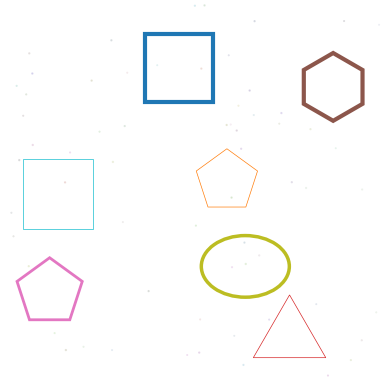[{"shape": "square", "thickness": 3, "radius": 0.45, "center": [0.465, 0.823]}, {"shape": "pentagon", "thickness": 0.5, "radius": 0.42, "center": [0.589, 0.53]}, {"shape": "triangle", "thickness": 0.5, "radius": 0.54, "center": [0.752, 0.125]}, {"shape": "hexagon", "thickness": 3, "radius": 0.44, "center": [0.865, 0.774]}, {"shape": "pentagon", "thickness": 2, "radius": 0.45, "center": [0.129, 0.241]}, {"shape": "oval", "thickness": 2.5, "radius": 0.57, "center": [0.637, 0.308]}, {"shape": "square", "thickness": 0.5, "radius": 0.45, "center": [0.151, 0.496]}]